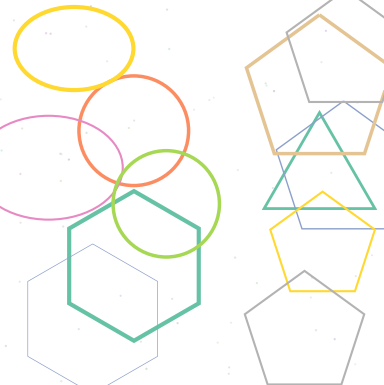[{"shape": "triangle", "thickness": 2, "radius": 0.83, "center": [0.83, 0.541]}, {"shape": "hexagon", "thickness": 3, "radius": 0.97, "center": [0.348, 0.309]}, {"shape": "circle", "thickness": 2.5, "radius": 0.71, "center": [0.347, 0.66]}, {"shape": "hexagon", "thickness": 0.5, "radius": 0.97, "center": [0.241, 0.172]}, {"shape": "pentagon", "thickness": 1, "radius": 0.92, "center": [0.892, 0.554]}, {"shape": "oval", "thickness": 1.5, "radius": 0.96, "center": [0.126, 0.564]}, {"shape": "circle", "thickness": 2.5, "radius": 0.69, "center": [0.432, 0.471]}, {"shape": "oval", "thickness": 3, "radius": 0.77, "center": [0.192, 0.874]}, {"shape": "pentagon", "thickness": 1.5, "radius": 0.71, "center": [0.838, 0.359]}, {"shape": "pentagon", "thickness": 2.5, "radius": 1.0, "center": [0.83, 0.762]}, {"shape": "pentagon", "thickness": 1.5, "radius": 0.82, "center": [0.791, 0.133]}, {"shape": "pentagon", "thickness": 1.5, "radius": 0.81, "center": [0.898, 0.866]}]